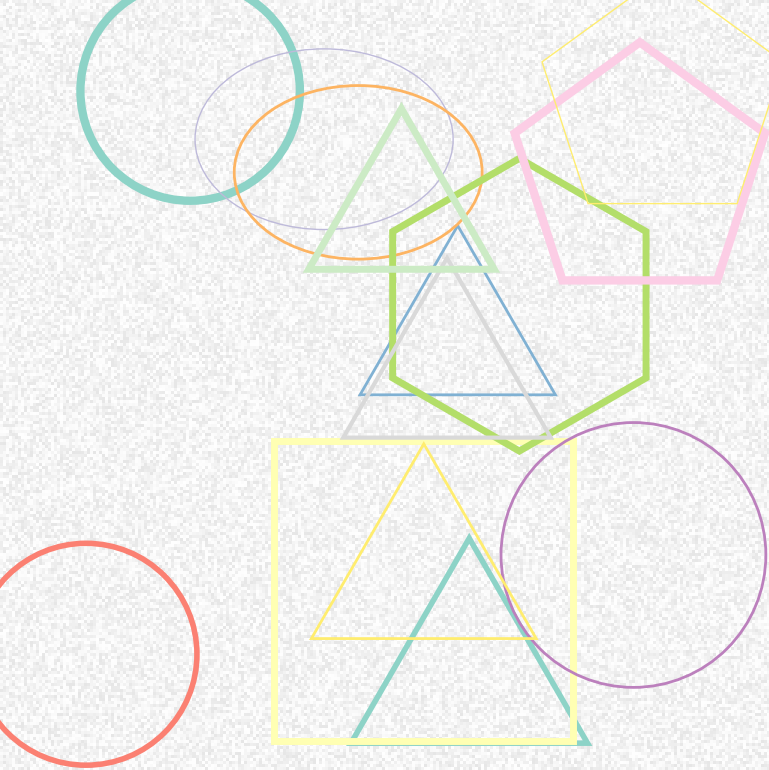[{"shape": "triangle", "thickness": 2, "radius": 0.89, "center": [0.609, 0.124]}, {"shape": "circle", "thickness": 3, "radius": 0.71, "center": [0.247, 0.882]}, {"shape": "square", "thickness": 2.5, "radius": 0.97, "center": [0.551, 0.233]}, {"shape": "oval", "thickness": 0.5, "radius": 0.84, "center": [0.421, 0.819]}, {"shape": "circle", "thickness": 2, "radius": 0.72, "center": [0.112, 0.15]}, {"shape": "triangle", "thickness": 1, "radius": 0.73, "center": [0.594, 0.56]}, {"shape": "oval", "thickness": 1, "radius": 0.81, "center": [0.465, 0.776]}, {"shape": "hexagon", "thickness": 2.5, "radius": 0.95, "center": [0.674, 0.604]}, {"shape": "pentagon", "thickness": 3, "radius": 0.85, "center": [0.831, 0.774]}, {"shape": "triangle", "thickness": 1.5, "radius": 0.78, "center": [0.581, 0.509]}, {"shape": "circle", "thickness": 1, "radius": 0.86, "center": [0.823, 0.279]}, {"shape": "triangle", "thickness": 2.5, "radius": 0.7, "center": [0.521, 0.72]}, {"shape": "pentagon", "thickness": 0.5, "radius": 0.82, "center": [0.861, 0.869]}, {"shape": "triangle", "thickness": 1, "radius": 0.84, "center": [0.55, 0.255]}]